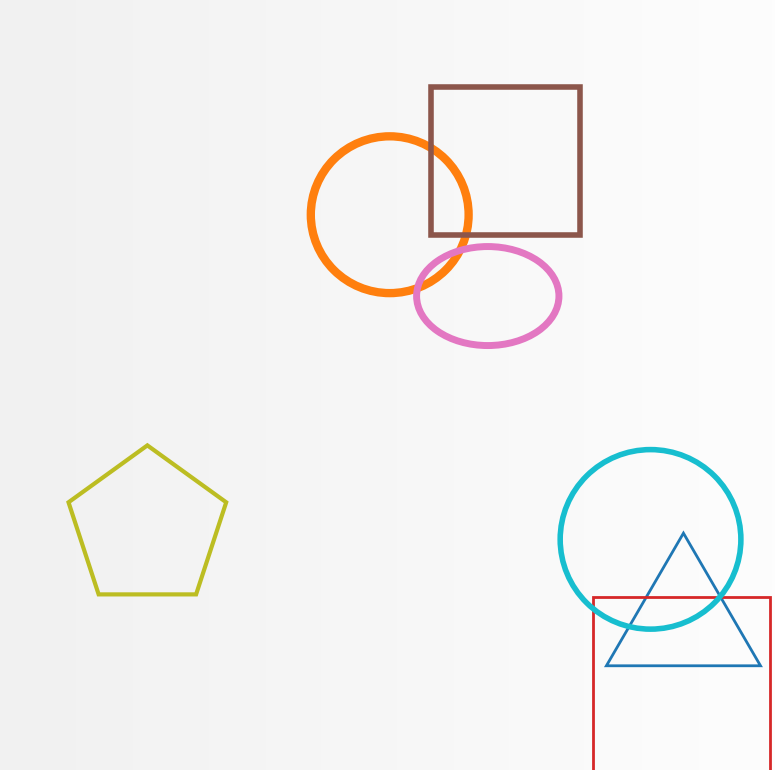[{"shape": "triangle", "thickness": 1, "radius": 0.57, "center": [0.882, 0.193]}, {"shape": "circle", "thickness": 3, "radius": 0.51, "center": [0.503, 0.721]}, {"shape": "square", "thickness": 1, "radius": 0.57, "center": [0.879, 0.111]}, {"shape": "square", "thickness": 2, "radius": 0.48, "center": [0.652, 0.791]}, {"shape": "oval", "thickness": 2.5, "radius": 0.46, "center": [0.629, 0.616]}, {"shape": "pentagon", "thickness": 1.5, "radius": 0.53, "center": [0.19, 0.315]}, {"shape": "circle", "thickness": 2, "radius": 0.58, "center": [0.839, 0.3]}]